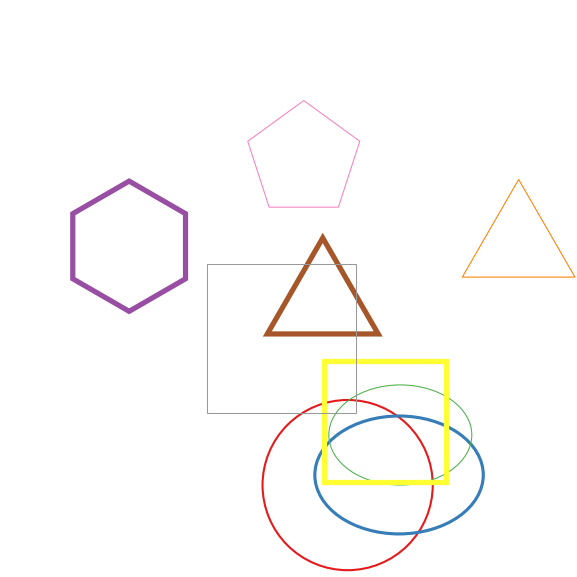[{"shape": "circle", "thickness": 1, "radius": 0.74, "center": [0.602, 0.159]}, {"shape": "oval", "thickness": 1.5, "radius": 0.73, "center": [0.691, 0.177]}, {"shape": "oval", "thickness": 0.5, "radius": 0.62, "center": [0.693, 0.246]}, {"shape": "hexagon", "thickness": 2.5, "radius": 0.56, "center": [0.224, 0.573]}, {"shape": "triangle", "thickness": 0.5, "radius": 0.56, "center": [0.898, 0.576]}, {"shape": "square", "thickness": 2.5, "radius": 0.53, "center": [0.667, 0.269]}, {"shape": "triangle", "thickness": 2.5, "radius": 0.55, "center": [0.559, 0.476]}, {"shape": "pentagon", "thickness": 0.5, "radius": 0.51, "center": [0.526, 0.723]}, {"shape": "square", "thickness": 0.5, "radius": 0.65, "center": [0.488, 0.412]}]